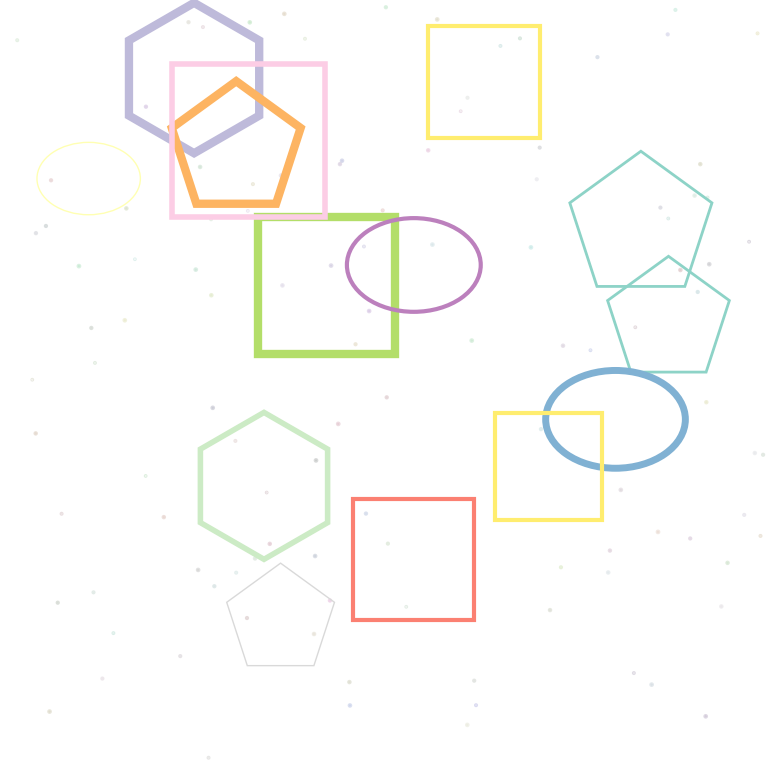[{"shape": "pentagon", "thickness": 1, "radius": 0.42, "center": [0.868, 0.584]}, {"shape": "pentagon", "thickness": 1, "radius": 0.49, "center": [0.832, 0.707]}, {"shape": "oval", "thickness": 0.5, "radius": 0.34, "center": [0.115, 0.768]}, {"shape": "hexagon", "thickness": 3, "radius": 0.49, "center": [0.252, 0.899]}, {"shape": "square", "thickness": 1.5, "radius": 0.39, "center": [0.537, 0.274]}, {"shape": "oval", "thickness": 2.5, "radius": 0.45, "center": [0.799, 0.455]}, {"shape": "pentagon", "thickness": 3, "radius": 0.44, "center": [0.307, 0.807]}, {"shape": "square", "thickness": 3, "radius": 0.44, "center": [0.424, 0.629]}, {"shape": "square", "thickness": 2, "radius": 0.49, "center": [0.323, 0.818]}, {"shape": "pentagon", "thickness": 0.5, "radius": 0.37, "center": [0.364, 0.195]}, {"shape": "oval", "thickness": 1.5, "radius": 0.43, "center": [0.537, 0.656]}, {"shape": "hexagon", "thickness": 2, "radius": 0.48, "center": [0.343, 0.369]}, {"shape": "square", "thickness": 1.5, "radius": 0.36, "center": [0.629, 0.894]}, {"shape": "square", "thickness": 1.5, "radius": 0.35, "center": [0.713, 0.394]}]